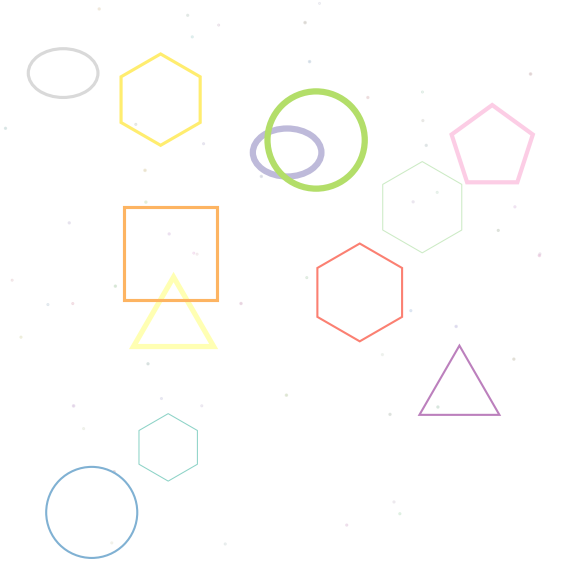[{"shape": "hexagon", "thickness": 0.5, "radius": 0.29, "center": [0.291, 0.224]}, {"shape": "triangle", "thickness": 2.5, "radius": 0.4, "center": [0.301, 0.439]}, {"shape": "oval", "thickness": 3, "radius": 0.3, "center": [0.497, 0.735]}, {"shape": "hexagon", "thickness": 1, "radius": 0.42, "center": [0.623, 0.493]}, {"shape": "circle", "thickness": 1, "radius": 0.39, "center": [0.159, 0.112]}, {"shape": "square", "thickness": 1.5, "radius": 0.41, "center": [0.295, 0.56]}, {"shape": "circle", "thickness": 3, "radius": 0.42, "center": [0.547, 0.757]}, {"shape": "pentagon", "thickness": 2, "radius": 0.37, "center": [0.852, 0.743]}, {"shape": "oval", "thickness": 1.5, "radius": 0.3, "center": [0.109, 0.873]}, {"shape": "triangle", "thickness": 1, "radius": 0.4, "center": [0.796, 0.321]}, {"shape": "hexagon", "thickness": 0.5, "radius": 0.4, "center": [0.731, 0.64]}, {"shape": "hexagon", "thickness": 1.5, "radius": 0.4, "center": [0.278, 0.827]}]